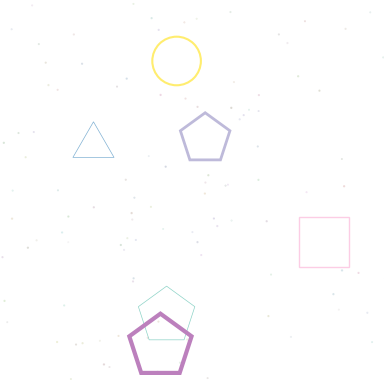[{"shape": "pentagon", "thickness": 0.5, "radius": 0.39, "center": [0.433, 0.18]}, {"shape": "pentagon", "thickness": 2, "radius": 0.34, "center": [0.533, 0.639]}, {"shape": "triangle", "thickness": 0.5, "radius": 0.31, "center": [0.243, 0.622]}, {"shape": "square", "thickness": 1, "radius": 0.32, "center": [0.841, 0.371]}, {"shape": "pentagon", "thickness": 3, "radius": 0.43, "center": [0.417, 0.1]}, {"shape": "circle", "thickness": 1.5, "radius": 0.32, "center": [0.459, 0.842]}]